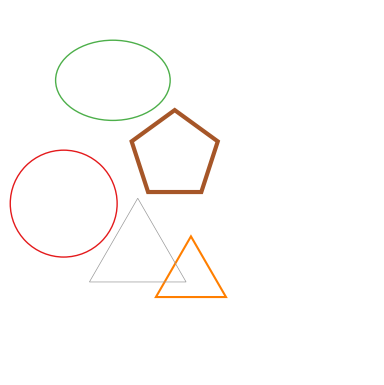[{"shape": "circle", "thickness": 1, "radius": 0.69, "center": [0.165, 0.471]}, {"shape": "oval", "thickness": 1, "radius": 0.74, "center": [0.293, 0.791]}, {"shape": "triangle", "thickness": 1.5, "radius": 0.53, "center": [0.496, 0.281]}, {"shape": "pentagon", "thickness": 3, "radius": 0.59, "center": [0.454, 0.596]}, {"shape": "triangle", "thickness": 0.5, "radius": 0.72, "center": [0.358, 0.34]}]